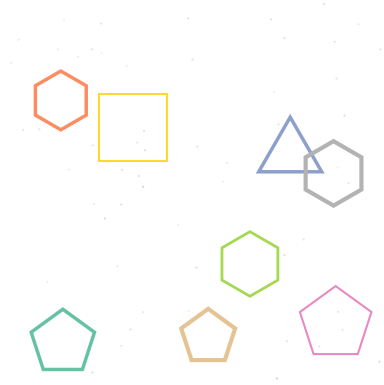[{"shape": "pentagon", "thickness": 2.5, "radius": 0.43, "center": [0.163, 0.11]}, {"shape": "hexagon", "thickness": 2.5, "radius": 0.38, "center": [0.158, 0.739]}, {"shape": "triangle", "thickness": 2.5, "radius": 0.47, "center": [0.754, 0.601]}, {"shape": "pentagon", "thickness": 1.5, "radius": 0.49, "center": [0.872, 0.159]}, {"shape": "hexagon", "thickness": 2, "radius": 0.42, "center": [0.649, 0.314]}, {"shape": "square", "thickness": 1.5, "radius": 0.44, "center": [0.345, 0.669]}, {"shape": "pentagon", "thickness": 3, "radius": 0.37, "center": [0.541, 0.124]}, {"shape": "hexagon", "thickness": 3, "radius": 0.42, "center": [0.866, 0.55]}]